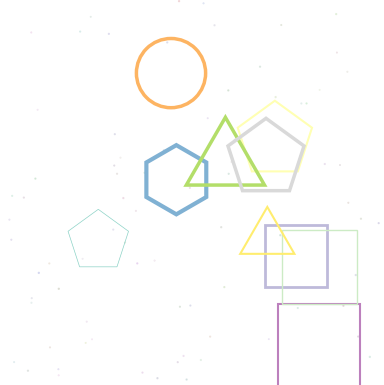[{"shape": "pentagon", "thickness": 0.5, "radius": 0.41, "center": [0.255, 0.374]}, {"shape": "pentagon", "thickness": 1.5, "radius": 0.51, "center": [0.714, 0.637]}, {"shape": "square", "thickness": 2, "radius": 0.4, "center": [0.769, 0.336]}, {"shape": "hexagon", "thickness": 3, "radius": 0.45, "center": [0.458, 0.533]}, {"shape": "circle", "thickness": 2.5, "radius": 0.45, "center": [0.444, 0.81]}, {"shape": "triangle", "thickness": 2.5, "radius": 0.59, "center": [0.585, 0.578]}, {"shape": "pentagon", "thickness": 2.5, "radius": 0.52, "center": [0.691, 0.589]}, {"shape": "square", "thickness": 1.5, "radius": 0.54, "center": [0.828, 0.103]}, {"shape": "square", "thickness": 1, "radius": 0.48, "center": [0.83, 0.306]}, {"shape": "triangle", "thickness": 1.5, "radius": 0.41, "center": [0.694, 0.381]}]